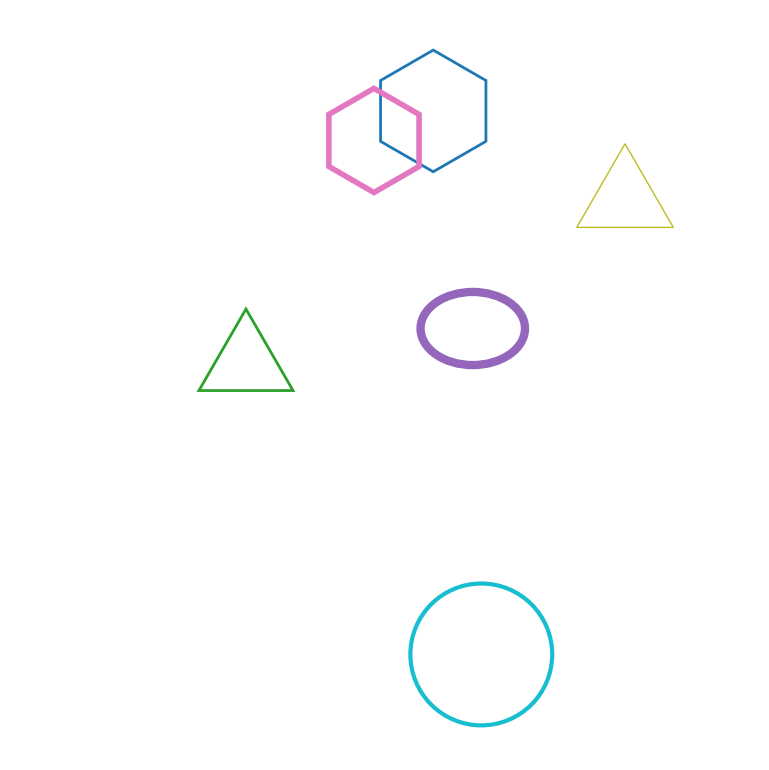[{"shape": "hexagon", "thickness": 1, "radius": 0.4, "center": [0.563, 0.856]}, {"shape": "triangle", "thickness": 1, "radius": 0.35, "center": [0.319, 0.528]}, {"shape": "oval", "thickness": 3, "radius": 0.34, "center": [0.614, 0.573]}, {"shape": "hexagon", "thickness": 2, "radius": 0.34, "center": [0.486, 0.818]}, {"shape": "triangle", "thickness": 0.5, "radius": 0.36, "center": [0.812, 0.741]}, {"shape": "circle", "thickness": 1.5, "radius": 0.46, "center": [0.625, 0.15]}]